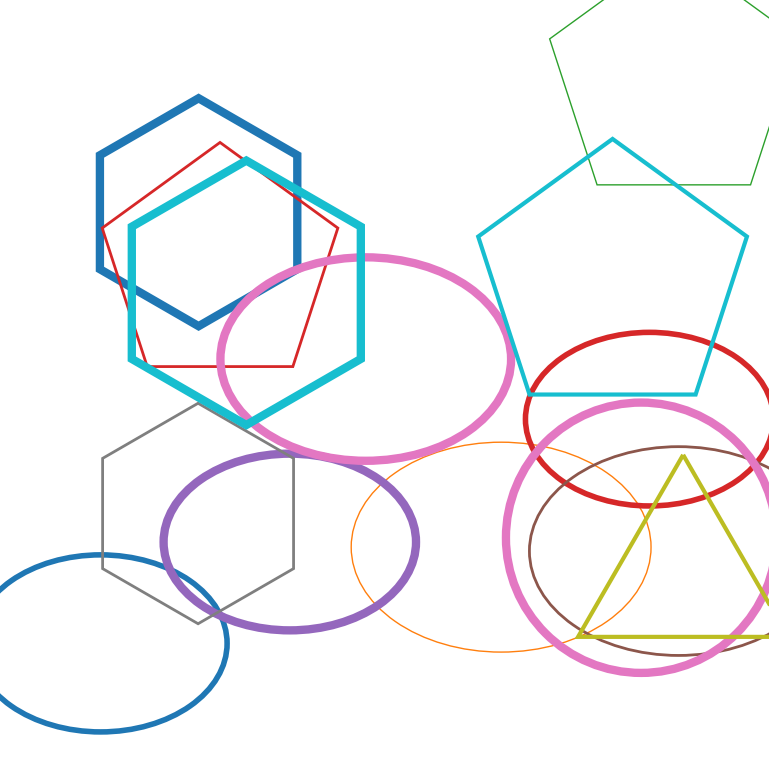[{"shape": "hexagon", "thickness": 3, "radius": 0.74, "center": [0.258, 0.724]}, {"shape": "oval", "thickness": 2, "radius": 0.82, "center": [0.131, 0.164]}, {"shape": "oval", "thickness": 0.5, "radius": 0.97, "center": [0.651, 0.289]}, {"shape": "pentagon", "thickness": 0.5, "radius": 0.85, "center": [0.875, 0.897]}, {"shape": "oval", "thickness": 2, "radius": 0.81, "center": [0.843, 0.456]}, {"shape": "pentagon", "thickness": 1, "radius": 0.8, "center": [0.286, 0.654]}, {"shape": "oval", "thickness": 3, "radius": 0.82, "center": [0.376, 0.296]}, {"shape": "oval", "thickness": 1, "radius": 0.97, "center": [0.881, 0.284]}, {"shape": "circle", "thickness": 3, "radius": 0.88, "center": [0.833, 0.302]}, {"shape": "oval", "thickness": 3, "radius": 0.94, "center": [0.475, 0.534]}, {"shape": "hexagon", "thickness": 1, "radius": 0.72, "center": [0.257, 0.333]}, {"shape": "triangle", "thickness": 1.5, "radius": 0.79, "center": [0.887, 0.252]}, {"shape": "hexagon", "thickness": 3, "radius": 0.86, "center": [0.32, 0.62]}, {"shape": "pentagon", "thickness": 1.5, "radius": 0.92, "center": [0.796, 0.636]}]